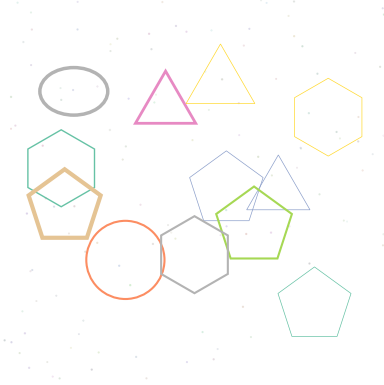[{"shape": "hexagon", "thickness": 1, "radius": 0.5, "center": [0.159, 0.563]}, {"shape": "pentagon", "thickness": 0.5, "radius": 0.5, "center": [0.817, 0.207]}, {"shape": "circle", "thickness": 1.5, "radius": 0.51, "center": [0.326, 0.325]}, {"shape": "triangle", "thickness": 0.5, "radius": 0.47, "center": [0.723, 0.503]}, {"shape": "pentagon", "thickness": 0.5, "radius": 0.5, "center": [0.588, 0.508]}, {"shape": "triangle", "thickness": 2, "radius": 0.45, "center": [0.43, 0.725]}, {"shape": "pentagon", "thickness": 1.5, "radius": 0.52, "center": [0.66, 0.412]}, {"shape": "triangle", "thickness": 0.5, "radius": 0.52, "center": [0.573, 0.783]}, {"shape": "hexagon", "thickness": 0.5, "radius": 0.51, "center": [0.853, 0.696]}, {"shape": "pentagon", "thickness": 3, "radius": 0.49, "center": [0.168, 0.462]}, {"shape": "hexagon", "thickness": 1.5, "radius": 0.5, "center": [0.505, 0.338]}, {"shape": "oval", "thickness": 2.5, "radius": 0.44, "center": [0.192, 0.763]}]